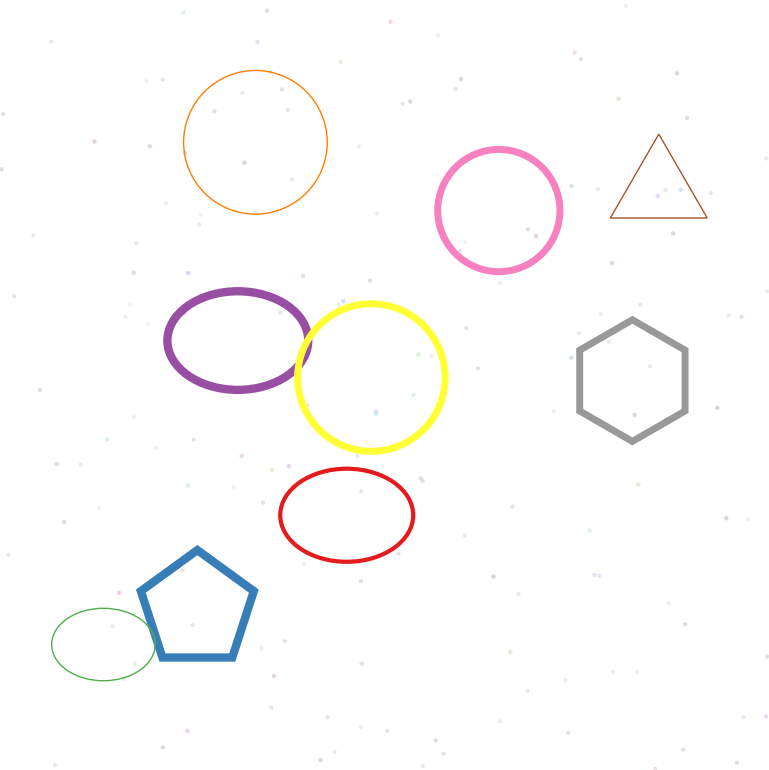[{"shape": "oval", "thickness": 1.5, "radius": 0.43, "center": [0.45, 0.331]}, {"shape": "pentagon", "thickness": 3, "radius": 0.39, "center": [0.256, 0.208]}, {"shape": "oval", "thickness": 0.5, "radius": 0.34, "center": [0.134, 0.163]}, {"shape": "oval", "thickness": 3, "radius": 0.46, "center": [0.309, 0.558]}, {"shape": "circle", "thickness": 0.5, "radius": 0.47, "center": [0.332, 0.815]}, {"shape": "circle", "thickness": 2.5, "radius": 0.48, "center": [0.482, 0.51]}, {"shape": "triangle", "thickness": 0.5, "radius": 0.36, "center": [0.856, 0.753]}, {"shape": "circle", "thickness": 2.5, "radius": 0.4, "center": [0.648, 0.727]}, {"shape": "hexagon", "thickness": 2.5, "radius": 0.39, "center": [0.821, 0.506]}]